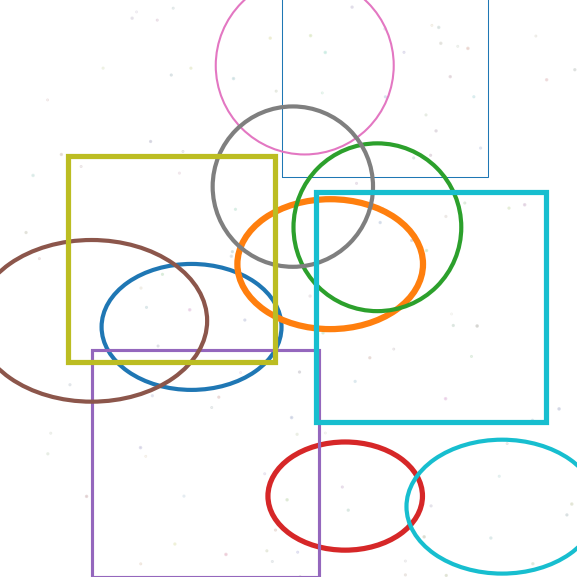[{"shape": "square", "thickness": 0.5, "radius": 0.89, "center": [0.667, 0.871]}, {"shape": "oval", "thickness": 2, "radius": 0.78, "center": [0.332, 0.433]}, {"shape": "oval", "thickness": 3, "radius": 0.8, "center": [0.572, 0.542]}, {"shape": "circle", "thickness": 2, "radius": 0.73, "center": [0.653, 0.606]}, {"shape": "oval", "thickness": 2.5, "radius": 0.67, "center": [0.598, 0.14]}, {"shape": "square", "thickness": 1.5, "radius": 0.98, "center": [0.356, 0.197]}, {"shape": "oval", "thickness": 2, "radius": 1.0, "center": [0.159, 0.444]}, {"shape": "circle", "thickness": 1, "radius": 0.77, "center": [0.528, 0.886]}, {"shape": "circle", "thickness": 2, "radius": 0.69, "center": [0.507, 0.676]}, {"shape": "square", "thickness": 2.5, "radius": 0.89, "center": [0.297, 0.55]}, {"shape": "oval", "thickness": 2, "radius": 0.83, "center": [0.869, 0.122]}, {"shape": "square", "thickness": 2.5, "radius": 0.99, "center": [0.746, 0.467]}]